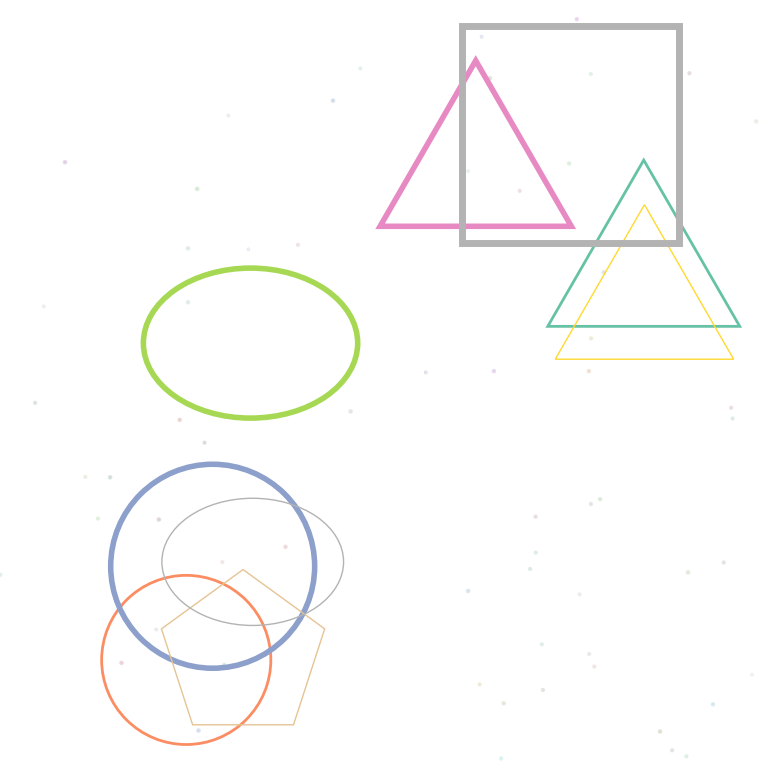[{"shape": "triangle", "thickness": 1, "radius": 0.72, "center": [0.836, 0.648]}, {"shape": "circle", "thickness": 1, "radius": 0.55, "center": [0.242, 0.143]}, {"shape": "circle", "thickness": 2, "radius": 0.66, "center": [0.276, 0.265]}, {"shape": "triangle", "thickness": 2, "radius": 0.72, "center": [0.618, 0.778]}, {"shape": "oval", "thickness": 2, "radius": 0.7, "center": [0.325, 0.554]}, {"shape": "triangle", "thickness": 0.5, "radius": 0.67, "center": [0.837, 0.6]}, {"shape": "pentagon", "thickness": 0.5, "radius": 0.56, "center": [0.316, 0.149]}, {"shape": "oval", "thickness": 0.5, "radius": 0.59, "center": [0.328, 0.27]}, {"shape": "square", "thickness": 2.5, "radius": 0.7, "center": [0.741, 0.825]}]